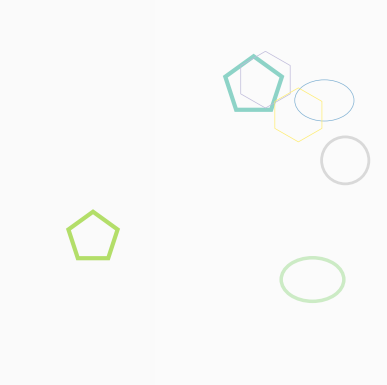[{"shape": "pentagon", "thickness": 3, "radius": 0.38, "center": [0.654, 0.777]}, {"shape": "hexagon", "thickness": 0.5, "radius": 0.37, "center": [0.685, 0.793]}, {"shape": "oval", "thickness": 0.5, "radius": 0.38, "center": [0.837, 0.739]}, {"shape": "pentagon", "thickness": 3, "radius": 0.33, "center": [0.24, 0.383]}, {"shape": "circle", "thickness": 2, "radius": 0.3, "center": [0.891, 0.583]}, {"shape": "oval", "thickness": 2.5, "radius": 0.4, "center": [0.806, 0.274]}, {"shape": "hexagon", "thickness": 0.5, "radius": 0.35, "center": [0.77, 0.702]}]